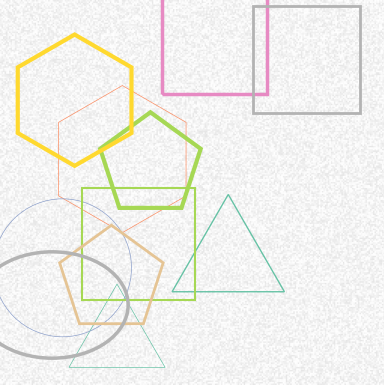[{"shape": "triangle", "thickness": 1, "radius": 0.84, "center": [0.593, 0.326]}, {"shape": "triangle", "thickness": 0.5, "radius": 0.72, "center": [0.304, 0.118]}, {"shape": "hexagon", "thickness": 0.5, "radius": 0.96, "center": [0.318, 0.587]}, {"shape": "circle", "thickness": 0.5, "radius": 0.9, "center": [0.162, 0.304]}, {"shape": "square", "thickness": 2.5, "radius": 0.68, "center": [0.557, 0.891]}, {"shape": "square", "thickness": 1.5, "radius": 0.73, "center": [0.359, 0.366]}, {"shape": "pentagon", "thickness": 3, "radius": 0.69, "center": [0.391, 0.571]}, {"shape": "hexagon", "thickness": 3, "radius": 0.85, "center": [0.194, 0.74]}, {"shape": "pentagon", "thickness": 2, "radius": 0.71, "center": [0.289, 0.274]}, {"shape": "oval", "thickness": 2.5, "radius": 0.99, "center": [0.135, 0.208]}, {"shape": "square", "thickness": 2, "radius": 0.7, "center": [0.797, 0.845]}]